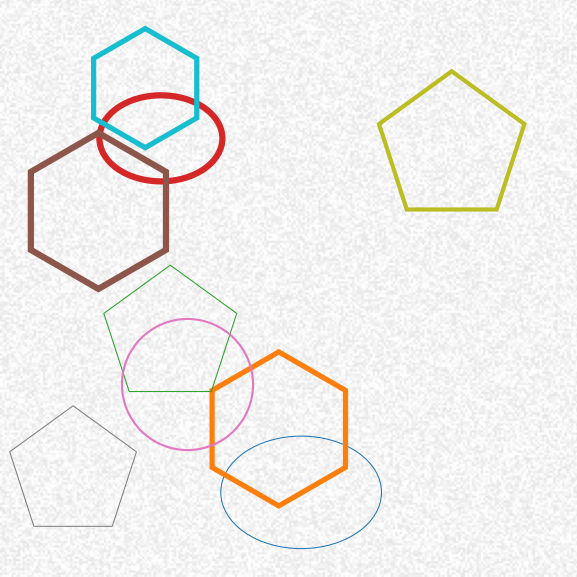[{"shape": "oval", "thickness": 0.5, "radius": 0.7, "center": [0.521, 0.147]}, {"shape": "hexagon", "thickness": 2.5, "radius": 0.67, "center": [0.483, 0.256]}, {"shape": "pentagon", "thickness": 0.5, "radius": 0.6, "center": [0.295, 0.419]}, {"shape": "oval", "thickness": 3, "radius": 0.53, "center": [0.279, 0.76]}, {"shape": "hexagon", "thickness": 3, "radius": 0.68, "center": [0.17, 0.634]}, {"shape": "circle", "thickness": 1, "radius": 0.57, "center": [0.325, 0.333]}, {"shape": "pentagon", "thickness": 0.5, "radius": 0.58, "center": [0.127, 0.181]}, {"shape": "pentagon", "thickness": 2, "radius": 0.66, "center": [0.782, 0.743]}, {"shape": "hexagon", "thickness": 2.5, "radius": 0.52, "center": [0.251, 0.847]}]